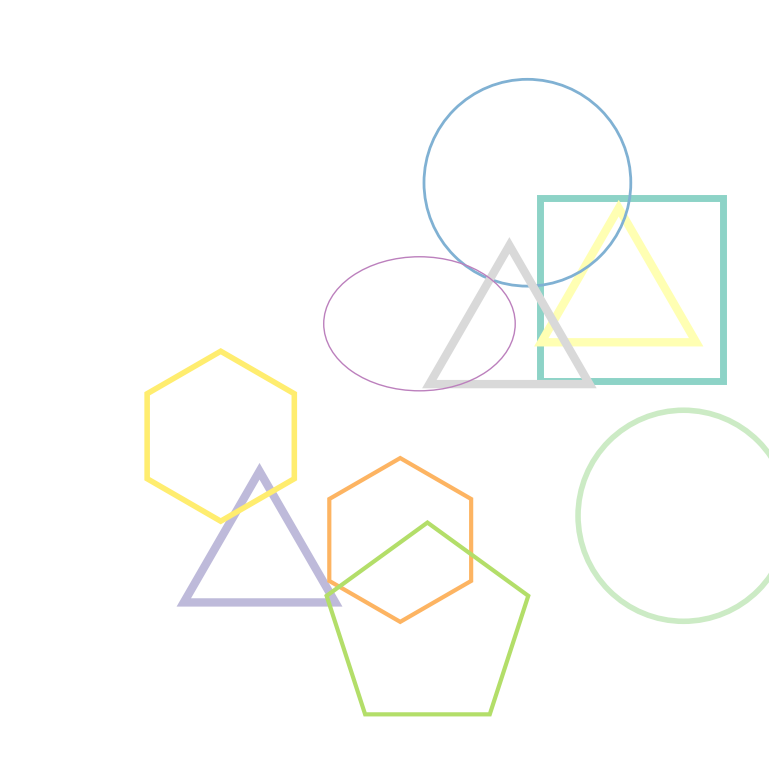[{"shape": "square", "thickness": 2.5, "radius": 0.59, "center": [0.82, 0.624]}, {"shape": "triangle", "thickness": 3, "radius": 0.58, "center": [0.804, 0.614]}, {"shape": "triangle", "thickness": 3, "radius": 0.57, "center": [0.337, 0.274]}, {"shape": "circle", "thickness": 1, "radius": 0.67, "center": [0.685, 0.763]}, {"shape": "hexagon", "thickness": 1.5, "radius": 0.53, "center": [0.52, 0.299]}, {"shape": "pentagon", "thickness": 1.5, "radius": 0.69, "center": [0.555, 0.184]}, {"shape": "triangle", "thickness": 3, "radius": 0.6, "center": [0.662, 0.561]}, {"shape": "oval", "thickness": 0.5, "radius": 0.62, "center": [0.545, 0.58]}, {"shape": "circle", "thickness": 2, "radius": 0.69, "center": [0.888, 0.33]}, {"shape": "hexagon", "thickness": 2, "radius": 0.55, "center": [0.287, 0.433]}]